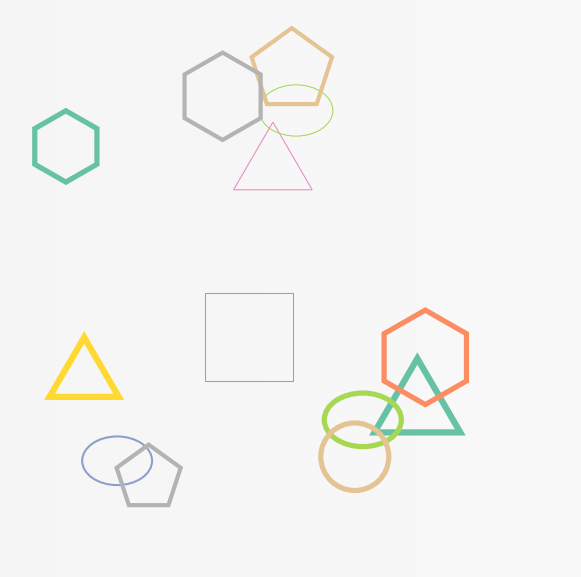[{"shape": "hexagon", "thickness": 2.5, "radius": 0.31, "center": [0.113, 0.746]}, {"shape": "triangle", "thickness": 3, "radius": 0.43, "center": [0.718, 0.293]}, {"shape": "hexagon", "thickness": 2.5, "radius": 0.41, "center": [0.732, 0.38]}, {"shape": "oval", "thickness": 1, "radius": 0.3, "center": [0.202, 0.201]}, {"shape": "square", "thickness": 0.5, "radius": 0.38, "center": [0.429, 0.416]}, {"shape": "triangle", "thickness": 0.5, "radius": 0.39, "center": [0.469, 0.71]}, {"shape": "oval", "thickness": 2.5, "radius": 0.33, "center": [0.624, 0.272]}, {"shape": "oval", "thickness": 0.5, "radius": 0.32, "center": [0.509, 0.808]}, {"shape": "triangle", "thickness": 3, "radius": 0.34, "center": [0.145, 0.346]}, {"shape": "pentagon", "thickness": 2, "radius": 0.36, "center": [0.502, 0.878]}, {"shape": "circle", "thickness": 2.5, "radius": 0.29, "center": [0.61, 0.208]}, {"shape": "hexagon", "thickness": 2, "radius": 0.38, "center": [0.383, 0.832]}, {"shape": "pentagon", "thickness": 2, "radius": 0.29, "center": [0.256, 0.171]}]